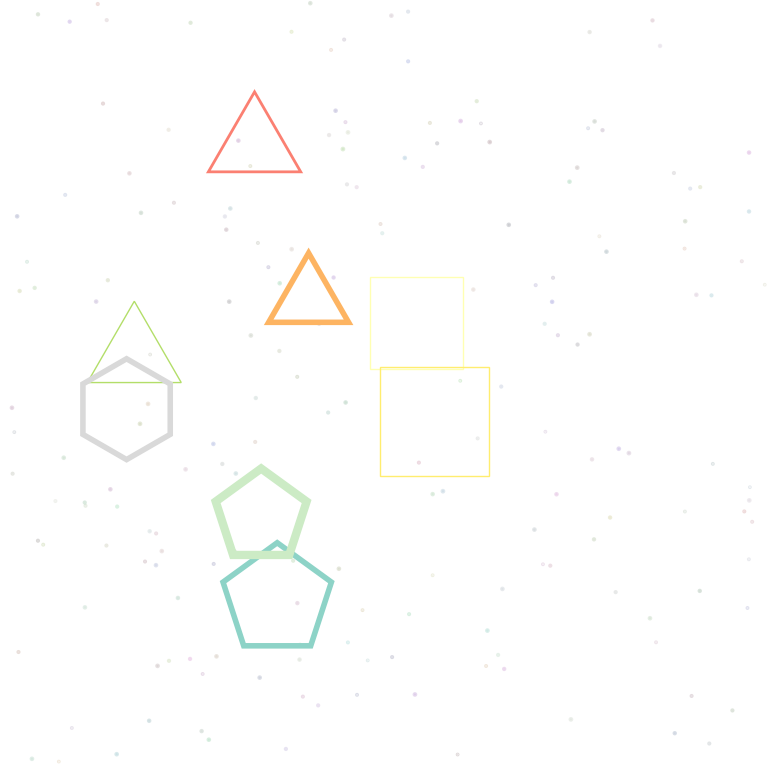[{"shape": "pentagon", "thickness": 2, "radius": 0.37, "center": [0.36, 0.221]}, {"shape": "square", "thickness": 0.5, "radius": 0.3, "center": [0.541, 0.58]}, {"shape": "triangle", "thickness": 1, "radius": 0.35, "center": [0.331, 0.811]}, {"shape": "triangle", "thickness": 2, "radius": 0.3, "center": [0.401, 0.611]}, {"shape": "triangle", "thickness": 0.5, "radius": 0.35, "center": [0.174, 0.538]}, {"shape": "hexagon", "thickness": 2, "radius": 0.33, "center": [0.164, 0.469]}, {"shape": "pentagon", "thickness": 3, "radius": 0.31, "center": [0.339, 0.329]}, {"shape": "square", "thickness": 0.5, "radius": 0.35, "center": [0.564, 0.453]}]